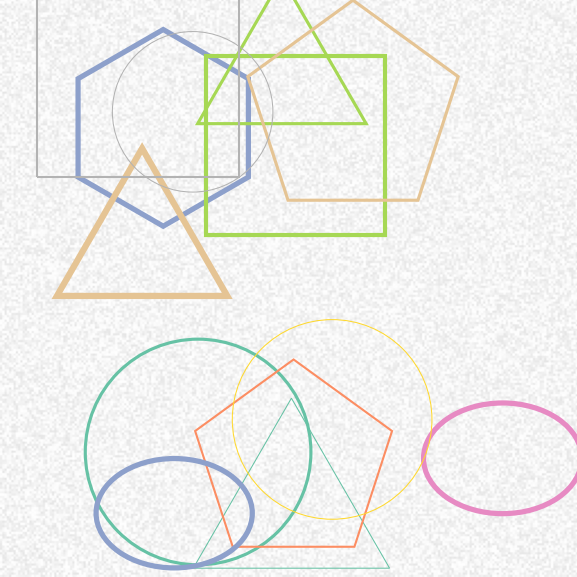[{"shape": "triangle", "thickness": 0.5, "radius": 0.98, "center": [0.505, 0.113]}, {"shape": "circle", "thickness": 1.5, "radius": 0.98, "center": [0.343, 0.216]}, {"shape": "pentagon", "thickness": 1, "radius": 0.9, "center": [0.508, 0.197]}, {"shape": "oval", "thickness": 2.5, "radius": 0.68, "center": [0.302, 0.11]}, {"shape": "hexagon", "thickness": 2.5, "radius": 0.85, "center": [0.283, 0.778]}, {"shape": "oval", "thickness": 2.5, "radius": 0.68, "center": [0.87, 0.206]}, {"shape": "triangle", "thickness": 1.5, "radius": 0.84, "center": [0.488, 0.869]}, {"shape": "square", "thickness": 2, "radius": 0.77, "center": [0.512, 0.747]}, {"shape": "circle", "thickness": 0.5, "radius": 0.86, "center": [0.575, 0.273]}, {"shape": "pentagon", "thickness": 1.5, "radius": 0.96, "center": [0.611, 0.807]}, {"shape": "triangle", "thickness": 3, "radius": 0.85, "center": [0.246, 0.572]}, {"shape": "circle", "thickness": 0.5, "radius": 0.69, "center": [0.334, 0.806]}, {"shape": "square", "thickness": 1, "radius": 0.88, "center": [0.239, 0.868]}]